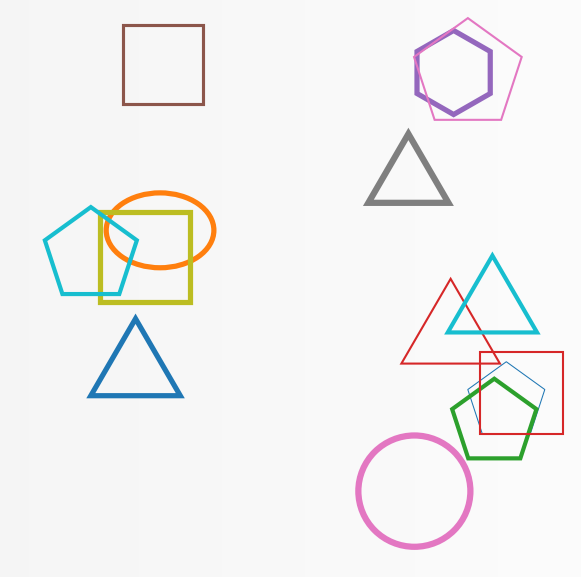[{"shape": "triangle", "thickness": 2.5, "radius": 0.44, "center": [0.233, 0.358]}, {"shape": "pentagon", "thickness": 0.5, "radius": 0.35, "center": [0.871, 0.303]}, {"shape": "oval", "thickness": 2.5, "radius": 0.46, "center": [0.275, 0.6]}, {"shape": "pentagon", "thickness": 2, "radius": 0.38, "center": [0.85, 0.267]}, {"shape": "triangle", "thickness": 1, "radius": 0.49, "center": [0.775, 0.418]}, {"shape": "square", "thickness": 1, "radius": 0.36, "center": [0.897, 0.319]}, {"shape": "hexagon", "thickness": 2.5, "radius": 0.36, "center": [0.78, 0.874]}, {"shape": "square", "thickness": 1.5, "radius": 0.34, "center": [0.281, 0.887]}, {"shape": "pentagon", "thickness": 1, "radius": 0.49, "center": [0.805, 0.87]}, {"shape": "circle", "thickness": 3, "radius": 0.48, "center": [0.713, 0.149]}, {"shape": "triangle", "thickness": 3, "radius": 0.4, "center": [0.703, 0.688]}, {"shape": "square", "thickness": 2.5, "radius": 0.39, "center": [0.249, 0.554]}, {"shape": "pentagon", "thickness": 2, "radius": 0.42, "center": [0.156, 0.557]}, {"shape": "triangle", "thickness": 2, "radius": 0.44, "center": [0.847, 0.468]}]